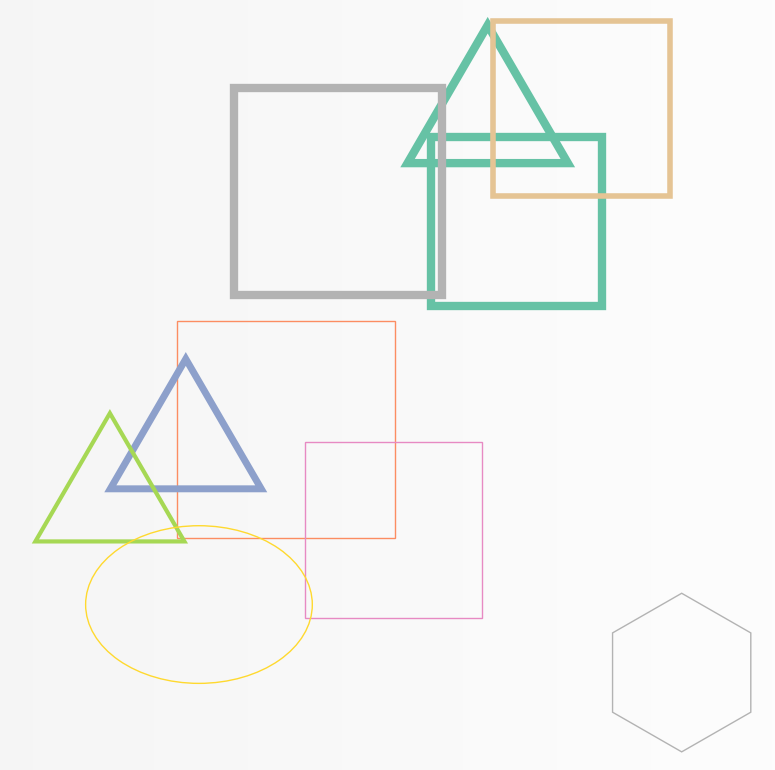[{"shape": "triangle", "thickness": 3, "radius": 0.6, "center": [0.629, 0.848]}, {"shape": "square", "thickness": 3, "radius": 0.55, "center": [0.666, 0.712]}, {"shape": "square", "thickness": 0.5, "radius": 0.7, "center": [0.369, 0.442]}, {"shape": "triangle", "thickness": 2.5, "radius": 0.56, "center": [0.24, 0.421]}, {"shape": "square", "thickness": 0.5, "radius": 0.57, "center": [0.508, 0.312]}, {"shape": "triangle", "thickness": 1.5, "radius": 0.56, "center": [0.142, 0.352]}, {"shape": "oval", "thickness": 0.5, "radius": 0.73, "center": [0.257, 0.215]}, {"shape": "square", "thickness": 2, "radius": 0.57, "center": [0.75, 0.859]}, {"shape": "square", "thickness": 3, "radius": 0.67, "center": [0.436, 0.752]}, {"shape": "hexagon", "thickness": 0.5, "radius": 0.51, "center": [0.88, 0.127]}]